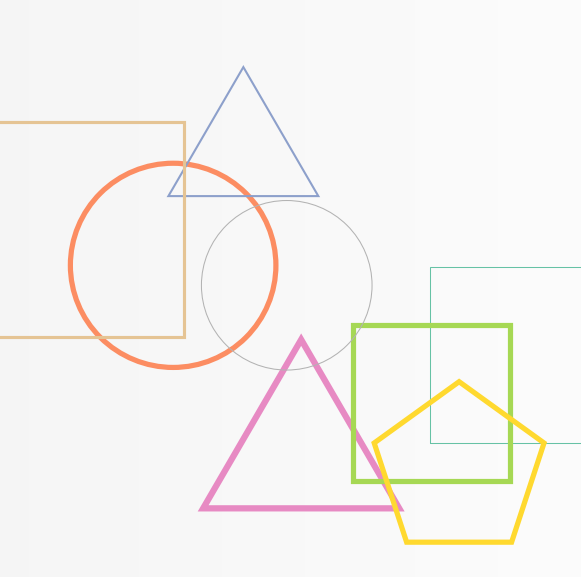[{"shape": "square", "thickness": 0.5, "radius": 0.76, "center": [0.892, 0.384]}, {"shape": "circle", "thickness": 2.5, "radius": 0.88, "center": [0.298, 0.54]}, {"shape": "triangle", "thickness": 1, "radius": 0.74, "center": [0.419, 0.734]}, {"shape": "triangle", "thickness": 3, "radius": 0.97, "center": [0.518, 0.216]}, {"shape": "square", "thickness": 2.5, "radius": 0.67, "center": [0.742, 0.302]}, {"shape": "pentagon", "thickness": 2.5, "radius": 0.77, "center": [0.79, 0.185]}, {"shape": "square", "thickness": 1.5, "radius": 0.93, "center": [0.131, 0.602]}, {"shape": "circle", "thickness": 0.5, "radius": 0.73, "center": [0.493, 0.505]}]